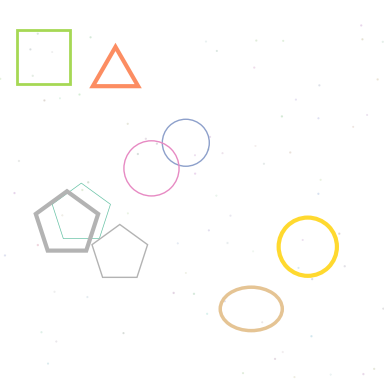[{"shape": "pentagon", "thickness": 0.5, "radius": 0.4, "center": [0.211, 0.445]}, {"shape": "triangle", "thickness": 3, "radius": 0.34, "center": [0.3, 0.81]}, {"shape": "circle", "thickness": 1, "radius": 0.31, "center": [0.483, 0.629]}, {"shape": "circle", "thickness": 1, "radius": 0.36, "center": [0.393, 0.563]}, {"shape": "square", "thickness": 2, "radius": 0.35, "center": [0.113, 0.852]}, {"shape": "circle", "thickness": 3, "radius": 0.38, "center": [0.799, 0.359]}, {"shape": "oval", "thickness": 2.5, "radius": 0.4, "center": [0.653, 0.198]}, {"shape": "pentagon", "thickness": 3, "radius": 0.43, "center": [0.174, 0.418]}, {"shape": "pentagon", "thickness": 1, "radius": 0.38, "center": [0.311, 0.341]}]